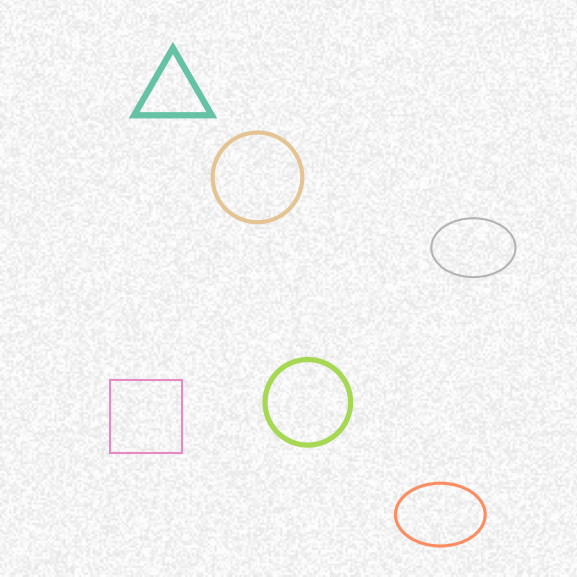[{"shape": "triangle", "thickness": 3, "radius": 0.39, "center": [0.299, 0.838]}, {"shape": "oval", "thickness": 1.5, "radius": 0.39, "center": [0.762, 0.108]}, {"shape": "square", "thickness": 1, "radius": 0.31, "center": [0.253, 0.278]}, {"shape": "circle", "thickness": 2.5, "radius": 0.37, "center": [0.533, 0.302]}, {"shape": "circle", "thickness": 2, "radius": 0.39, "center": [0.446, 0.692]}, {"shape": "oval", "thickness": 1, "radius": 0.36, "center": [0.82, 0.57]}]